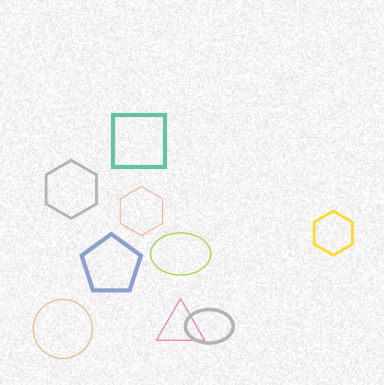[{"shape": "square", "thickness": 3, "radius": 0.34, "center": [0.361, 0.634]}, {"shape": "hexagon", "thickness": 0.5, "radius": 0.32, "center": [0.367, 0.452]}, {"shape": "pentagon", "thickness": 3, "radius": 0.4, "center": [0.289, 0.311]}, {"shape": "triangle", "thickness": 1, "radius": 0.36, "center": [0.469, 0.152]}, {"shape": "oval", "thickness": 1, "radius": 0.39, "center": [0.469, 0.34]}, {"shape": "hexagon", "thickness": 2, "radius": 0.29, "center": [0.866, 0.394]}, {"shape": "circle", "thickness": 1, "radius": 0.38, "center": [0.163, 0.146]}, {"shape": "oval", "thickness": 2.5, "radius": 0.31, "center": [0.544, 0.153]}, {"shape": "hexagon", "thickness": 2, "radius": 0.38, "center": [0.185, 0.508]}]